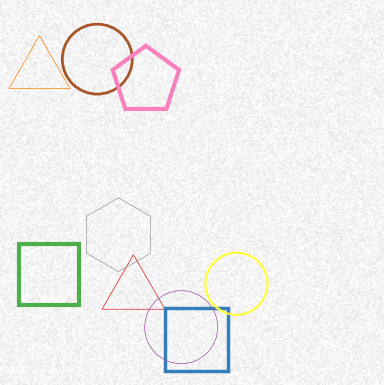[{"shape": "triangle", "thickness": 0.5, "radius": 0.47, "center": [0.347, 0.244]}, {"shape": "square", "thickness": 2.5, "radius": 0.41, "center": [0.51, 0.117]}, {"shape": "square", "thickness": 3, "radius": 0.39, "center": [0.128, 0.287]}, {"shape": "circle", "thickness": 0.5, "radius": 0.47, "center": [0.471, 0.15]}, {"shape": "triangle", "thickness": 0.5, "radius": 0.46, "center": [0.103, 0.816]}, {"shape": "circle", "thickness": 1.5, "radius": 0.4, "center": [0.614, 0.263]}, {"shape": "circle", "thickness": 2, "radius": 0.45, "center": [0.253, 0.846]}, {"shape": "pentagon", "thickness": 3, "radius": 0.45, "center": [0.379, 0.79]}, {"shape": "hexagon", "thickness": 0.5, "radius": 0.48, "center": [0.308, 0.39]}]